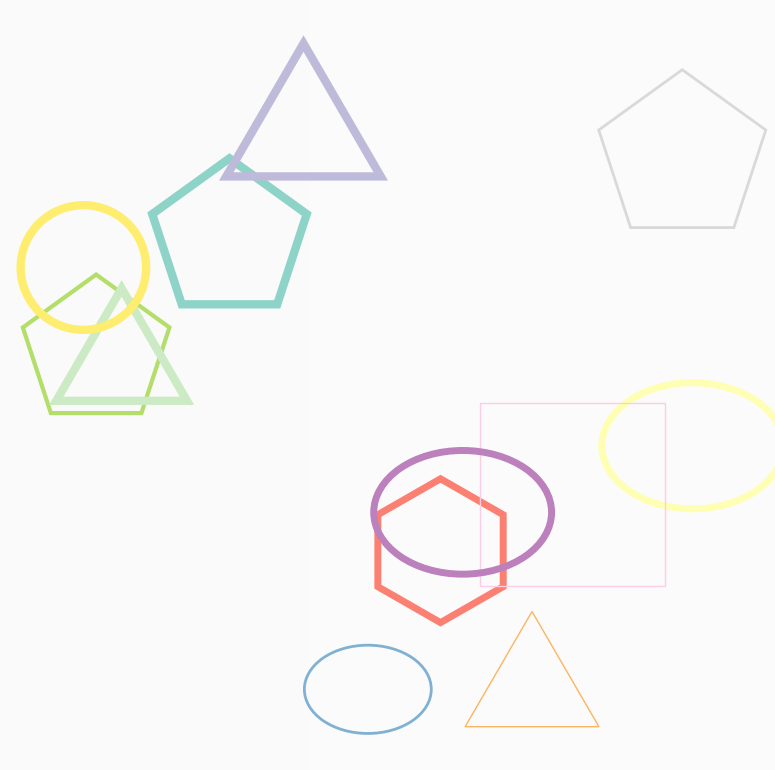[{"shape": "pentagon", "thickness": 3, "radius": 0.52, "center": [0.296, 0.69]}, {"shape": "oval", "thickness": 2.5, "radius": 0.59, "center": [0.894, 0.421]}, {"shape": "triangle", "thickness": 3, "radius": 0.58, "center": [0.392, 0.828]}, {"shape": "hexagon", "thickness": 2.5, "radius": 0.47, "center": [0.568, 0.285]}, {"shape": "oval", "thickness": 1, "radius": 0.41, "center": [0.475, 0.105]}, {"shape": "triangle", "thickness": 0.5, "radius": 0.5, "center": [0.686, 0.106]}, {"shape": "pentagon", "thickness": 1.5, "radius": 0.5, "center": [0.124, 0.544]}, {"shape": "square", "thickness": 0.5, "radius": 0.6, "center": [0.739, 0.358]}, {"shape": "pentagon", "thickness": 1, "radius": 0.57, "center": [0.88, 0.796]}, {"shape": "oval", "thickness": 2.5, "radius": 0.57, "center": [0.597, 0.335]}, {"shape": "triangle", "thickness": 3, "radius": 0.49, "center": [0.157, 0.528]}, {"shape": "circle", "thickness": 3, "radius": 0.4, "center": [0.108, 0.653]}]